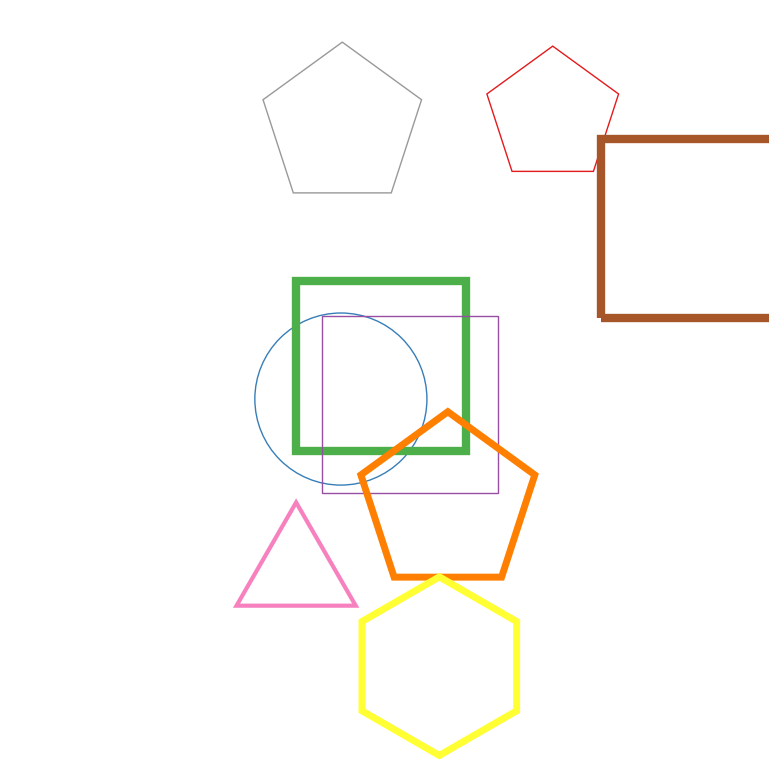[{"shape": "pentagon", "thickness": 0.5, "radius": 0.45, "center": [0.718, 0.85]}, {"shape": "circle", "thickness": 0.5, "radius": 0.56, "center": [0.443, 0.482]}, {"shape": "square", "thickness": 3, "radius": 0.55, "center": [0.495, 0.525]}, {"shape": "square", "thickness": 0.5, "radius": 0.57, "center": [0.532, 0.475]}, {"shape": "pentagon", "thickness": 2.5, "radius": 0.59, "center": [0.582, 0.347]}, {"shape": "hexagon", "thickness": 2.5, "radius": 0.58, "center": [0.571, 0.135]}, {"shape": "square", "thickness": 3, "radius": 0.58, "center": [0.896, 0.703]}, {"shape": "triangle", "thickness": 1.5, "radius": 0.45, "center": [0.385, 0.258]}, {"shape": "pentagon", "thickness": 0.5, "radius": 0.54, "center": [0.445, 0.837]}]